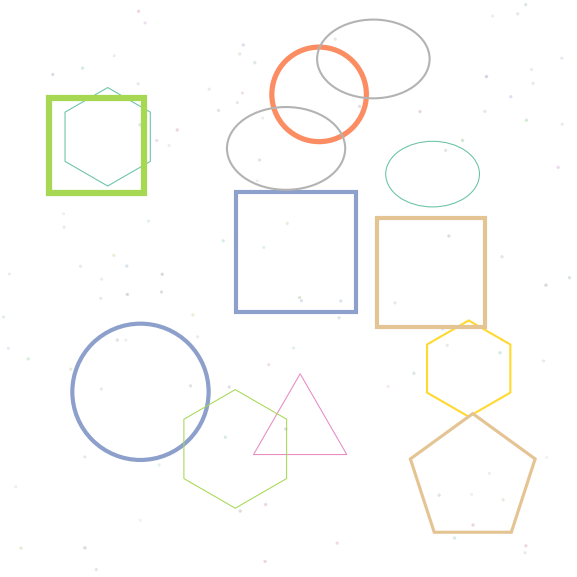[{"shape": "oval", "thickness": 0.5, "radius": 0.41, "center": [0.749, 0.698]}, {"shape": "hexagon", "thickness": 0.5, "radius": 0.43, "center": [0.186, 0.762]}, {"shape": "circle", "thickness": 2.5, "radius": 0.41, "center": [0.553, 0.836]}, {"shape": "square", "thickness": 2, "radius": 0.52, "center": [0.513, 0.563]}, {"shape": "circle", "thickness": 2, "radius": 0.59, "center": [0.243, 0.321]}, {"shape": "triangle", "thickness": 0.5, "radius": 0.47, "center": [0.52, 0.259]}, {"shape": "hexagon", "thickness": 0.5, "radius": 0.51, "center": [0.407, 0.222]}, {"shape": "square", "thickness": 3, "radius": 0.41, "center": [0.167, 0.747]}, {"shape": "hexagon", "thickness": 1, "radius": 0.42, "center": [0.812, 0.361]}, {"shape": "square", "thickness": 2, "radius": 0.47, "center": [0.746, 0.527]}, {"shape": "pentagon", "thickness": 1.5, "radius": 0.57, "center": [0.819, 0.169]}, {"shape": "oval", "thickness": 1, "radius": 0.49, "center": [0.646, 0.897]}, {"shape": "oval", "thickness": 1, "radius": 0.51, "center": [0.495, 0.742]}]